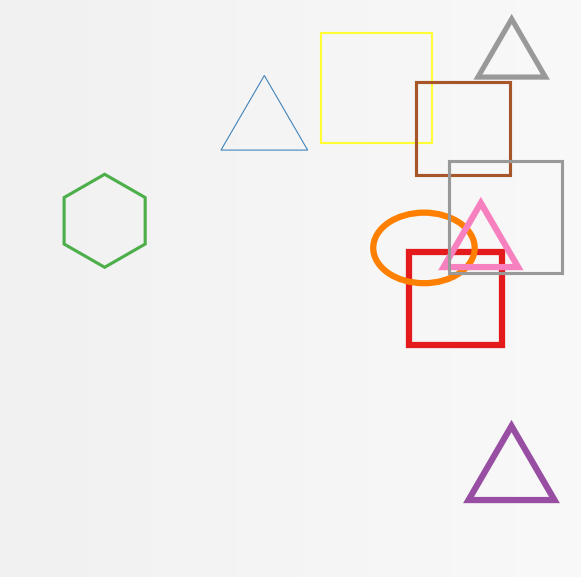[{"shape": "square", "thickness": 3, "radius": 0.4, "center": [0.784, 0.482]}, {"shape": "triangle", "thickness": 0.5, "radius": 0.43, "center": [0.455, 0.782]}, {"shape": "hexagon", "thickness": 1.5, "radius": 0.4, "center": [0.18, 0.617]}, {"shape": "triangle", "thickness": 3, "radius": 0.43, "center": [0.88, 0.176]}, {"shape": "oval", "thickness": 3, "radius": 0.44, "center": [0.729, 0.57]}, {"shape": "square", "thickness": 1, "radius": 0.48, "center": [0.648, 0.846]}, {"shape": "square", "thickness": 1.5, "radius": 0.4, "center": [0.796, 0.776]}, {"shape": "triangle", "thickness": 3, "radius": 0.37, "center": [0.827, 0.574]}, {"shape": "triangle", "thickness": 2.5, "radius": 0.33, "center": [0.88, 0.899]}, {"shape": "square", "thickness": 1.5, "radius": 0.49, "center": [0.87, 0.623]}]